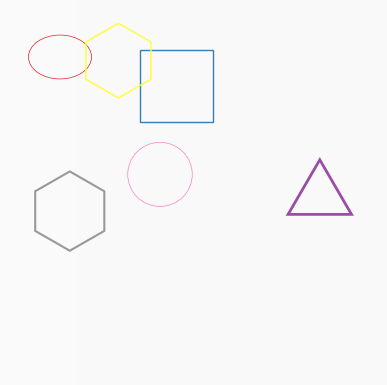[{"shape": "oval", "thickness": 0.5, "radius": 0.41, "center": [0.155, 0.852]}, {"shape": "square", "thickness": 1, "radius": 0.47, "center": [0.455, 0.778]}, {"shape": "triangle", "thickness": 2, "radius": 0.47, "center": [0.825, 0.49]}, {"shape": "hexagon", "thickness": 1, "radius": 0.48, "center": [0.306, 0.843]}, {"shape": "circle", "thickness": 0.5, "radius": 0.42, "center": [0.413, 0.547]}, {"shape": "hexagon", "thickness": 1.5, "radius": 0.51, "center": [0.18, 0.452]}]